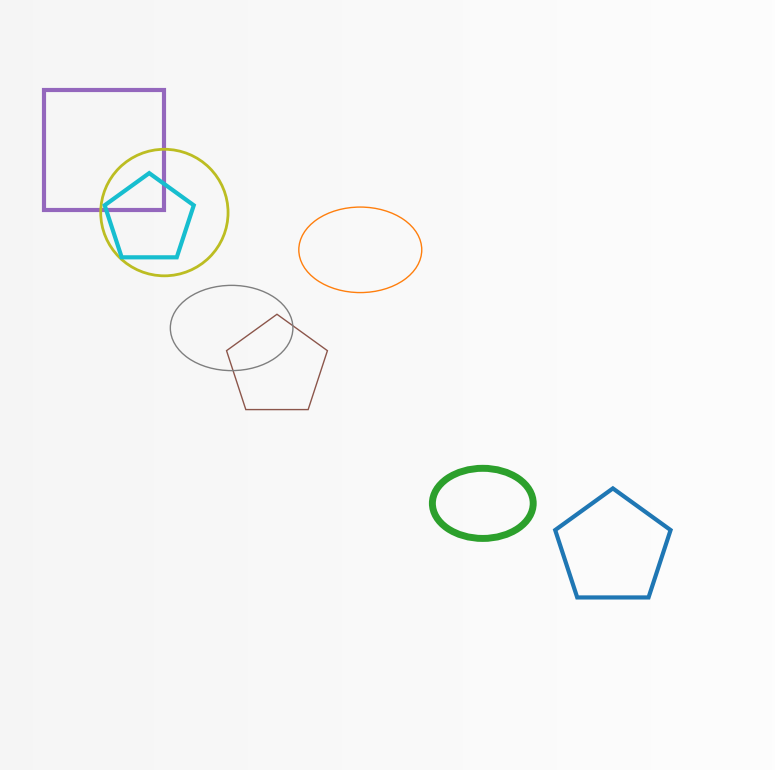[{"shape": "pentagon", "thickness": 1.5, "radius": 0.39, "center": [0.791, 0.287]}, {"shape": "oval", "thickness": 0.5, "radius": 0.4, "center": [0.465, 0.676]}, {"shape": "oval", "thickness": 2.5, "radius": 0.33, "center": [0.623, 0.346]}, {"shape": "square", "thickness": 1.5, "radius": 0.39, "center": [0.134, 0.805]}, {"shape": "pentagon", "thickness": 0.5, "radius": 0.34, "center": [0.357, 0.523]}, {"shape": "oval", "thickness": 0.5, "radius": 0.4, "center": [0.299, 0.574]}, {"shape": "circle", "thickness": 1, "radius": 0.41, "center": [0.212, 0.724]}, {"shape": "pentagon", "thickness": 1.5, "radius": 0.3, "center": [0.193, 0.715]}]